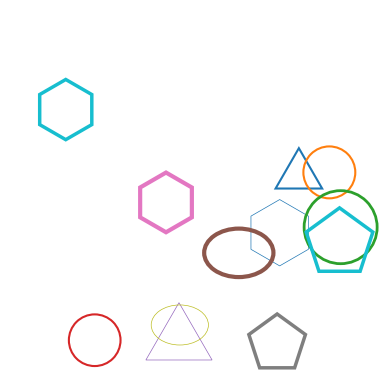[{"shape": "hexagon", "thickness": 0.5, "radius": 0.43, "center": [0.726, 0.396]}, {"shape": "triangle", "thickness": 1.5, "radius": 0.35, "center": [0.776, 0.545]}, {"shape": "circle", "thickness": 1.5, "radius": 0.34, "center": [0.855, 0.552]}, {"shape": "circle", "thickness": 2, "radius": 0.47, "center": [0.885, 0.41]}, {"shape": "circle", "thickness": 1.5, "radius": 0.34, "center": [0.246, 0.116]}, {"shape": "triangle", "thickness": 0.5, "radius": 0.5, "center": [0.465, 0.115]}, {"shape": "oval", "thickness": 3, "radius": 0.45, "center": [0.62, 0.343]}, {"shape": "hexagon", "thickness": 3, "radius": 0.39, "center": [0.431, 0.474]}, {"shape": "pentagon", "thickness": 2.5, "radius": 0.39, "center": [0.72, 0.107]}, {"shape": "oval", "thickness": 0.5, "radius": 0.37, "center": [0.467, 0.156]}, {"shape": "hexagon", "thickness": 2.5, "radius": 0.39, "center": [0.171, 0.715]}, {"shape": "pentagon", "thickness": 2.5, "radius": 0.46, "center": [0.882, 0.369]}]